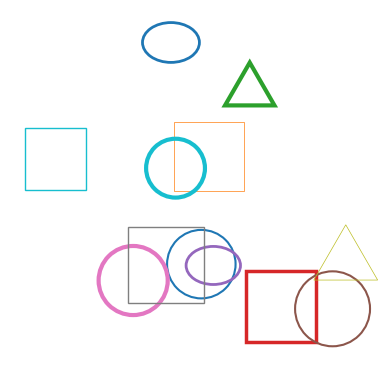[{"shape": "oval", "thickness": 2, "radius": 0.37, "center": [0.444, 0.89]}, {"shape": "circle", "thickness": 1.5, "radius": 0.44, "center": [0.523, 0.314]}, {"shape": "square", "thickness": 0.5, "radius": 0.45, "center": [0.543, 0.594]}, {"shape": "triangle", "thickness": 3, "radius": 0.37, "center": [0.649, 0.763]}, {"shape": "square", "thickness": 2.5, "radius": 0.46, "center": [0.73, 0.204]}, {"shape": "oval", "thickness": 2, "radius": 0.35, "center": [0.554, 0.31]}, {"shape": "circle", "thickness": 1.5, "radius": 0.49, "center": [0.864, 0.198]}, {"shape": "circle", "thickness": 3, "radius": 0.45, "center": [0.346, 0.271]}, {"shape": "square", "thickness": 1, "radius": 0.49, "center": [0.43, 0.312]}, {"shape": "triangle", "thickness": 0.5, "radius": 0.48, "center": [0.898, 0.32]}, {"shape": "square", "thickness": 1, "radius": 0.4, "center": [0.144, 0.587]}, {"shape": "circle", "thickness": 3, "radius": 0.38, "center": [0.456, 0.563]}]